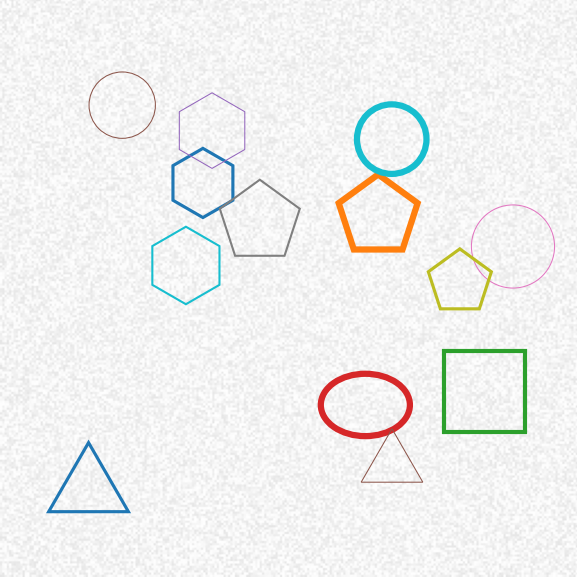[{"shape": "triangle", "thickness": 1.5, "radius": 0.4, "center": [0.153, 0.153]}, {"shape": "hexagon", "thickness": 1.5, "radius": 0.3, "center": [0.351, 0.682]}, {"shape": "pentagon", "thickness": 3, "radius": 0.36, "center": [0.655, 0.625]}, {"shape": "square", "thickness": 2, "radius": 0.35, "center": [0.839, 0.321]}, {"shape": "oval", "thickness": 3, "radius": 0.39, "center": [0.633, 0.298]}, {"shape": "hexagon", "thickness": 0.5, "radius": 0.33, "center": [0.367, 0.773]}, {"shape": "triangle", "thickness": 0.5, "radius": 0.31, "center": [0.679, 0.195]}, {"shape": "circle", "thickness": 0.5, "radius": 0.29, "center": [0.212, 0.817]}, {"shape": "circle", "thickness": 0.5, "radius": 0.36, "center": [0.888, 0.572]}, {"shape": "pentagon", "thickness": 1, "radius": 0.36, "center": [0.45, 0.615]}, {"shape": "pentagon", "thickness": 1.5, "radius": 0.29, "center": [0.796, 0.511]}, {"shape": "hexagon", "thickness": 1, "radius": 0.34, "center": [0.322, 0.539]}, {"shape": "circle", "thickness": 3, "radius": 0.3, "center": [0.678, 0.758]}]